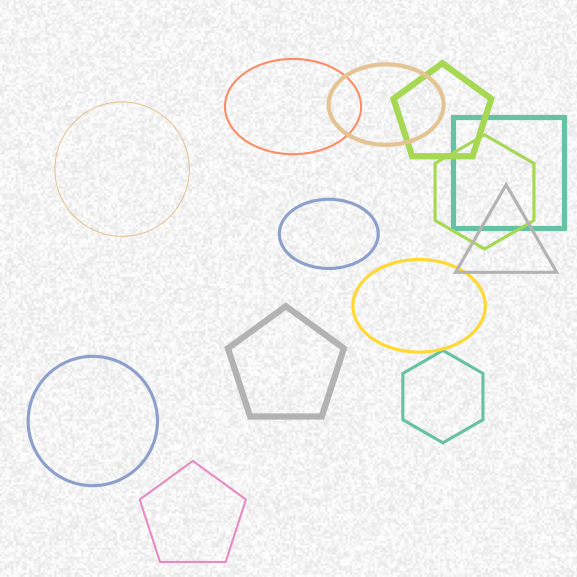[{"shape": "hexagon", "thickness": 1.5, "radius": 0.4, "center": [0.767, 0.312]}, {"shape": "square", "thickness": 2.5, "radius": 0.48, "center": [0.88, 0.7]}, {"shape": "oval", "thickness": 1, "radius": 0.59, "center": [0.507, 0.815]}, {"shape": "circle", "thickness": 1.5, "radius": 0.56, "center": [0.161, 0.27]}, {"shape": "oval", "thickness": 1.5, "radius": 0.43, "center": [0.569, 0.594]}, {"shape": "pentagon", "thickness": 1, "radius": 0.48, "center": [0.334, 0.104]}, {"shape": "pentagon", "thickness": 3, "radius": 0.44, "center": [0.766, 0.801]}, {"shape": "hexagon", "thickness": 1.5, "radius": 0.49, "center": [0.839, 0.667]}, {"shape": "oval", "thickness": 1.5, "radius": 0.57, "center": [0.726, 0.47]}, {"shape": "oval", "thickness": 2, "radius": 0.5, "center": [0.669, 0.818]}, {"shape": "circle", "thickness": 0.5, "radius": 0.58, "center": [0.211, 0.706]}, {"shape": "triangle", "thickness": 1.5, "radius": 0.51, "center": [0.876, 0.578]}, {"shape": "pentagon", "thickness": 3, "radius": 0.53, "center": [0.495, 0.363]}]